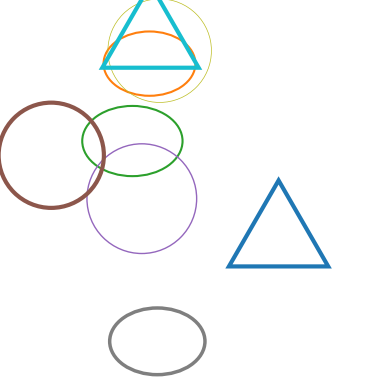[{"shape": "triangle", "thickness": 3, "radius": 0.74, "center": [0.724, 0.382]}, {"shape": "oval", "thickness": 1.5, "radius": 0.6, "center": [0.388, 0.835]}, {"shape": "oval", "thickness": 1.5, "radius": 0.65, "center": [0.344, 0.634]}, {"shape": "circle", "thickness": 1, "radius": 0.71, "center": [0.368, 0.484]}, {"shape": "circle", "thickness": 3, "radius": 0.68, "center": [0.133, 0.597]}, {"shape": "oval", "thickness": 2.5, "radius": 0.62, "center": [0.409, 0.113]}, {"shape": "circle", "thickness": 0.5, "radius": 0.67, "center": [0.415, 0.868]}, {"shape": "triangle", "thickness": 3, "radius": 0.72, "center": [0.391, 0.896]}]